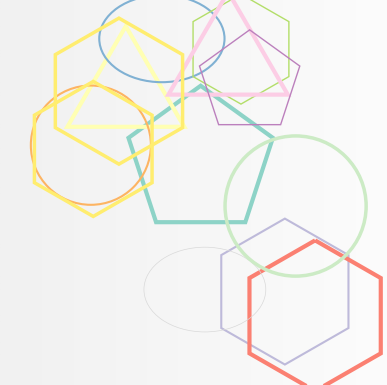[{"shape": "pentagon", "thickness": 3, "radius": 0.98, "center": [0.518, 0.581]}, {"shape": "triangle", "thickness": 3, "radius": 0.87, "center": [0.325, 0.758]}, {"shape": "hexagon", "thickness": 1.5, "radius": 0.95, "center": [0.735, 0.243]}, {"shape": "hexagon", "thickness": 3, "radius": 0.98, "center": [0.813, 0.18]}, {"shape": "oval", "thickness": 1.5, "radius": 0.81, "center": [0.418, 0.9]}, {"shape": "circle", "thickness": 1.5, "radius": 0.77, "center": [0.234, 0.623]}, {"shape": "hexagon", "thickness": 1, "radius": 0.71, "center": [0.622, 0.872]}, {"shape": "triangle", "thickness": 3, "radius": 0.89, "center": [0.589, 0.843]}, {"shape": "oval", "thickness": 0.5, "radius": 0.79, "center": [0.529, 0.248]}, {"shape": "pentagon", "thickness": 1, "radius": 0.68, "center": [0.644, 0.786]}, {"shape": "circle", "thickness": 2.5, "radius": 0.91, "center": [0.763, 0.465]}, {"shape": "hexagon", "thickness": 2.5, "radius": 0.95, "center": [0.307, 0.763]}, {"shape": "hexagon", "thickness": 2.5, "radius": 0.88, "center": [0.241, 0.613]}]